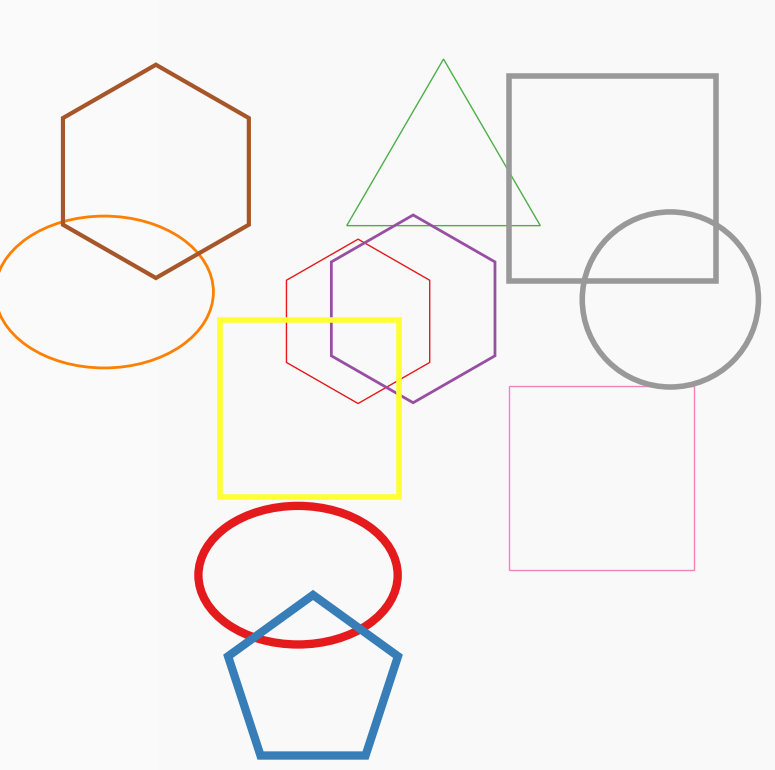[{"shape": "hexagon", "thickness": 0.5, "radius": 0.53, "center": [0.462, 0.583]}, {"shape": "oval", "thickness": 3, "radius": 0.64, "center": [0.385, 0.253]}, {"shape": "pentagon", "thickness": 3, "radius": 0.58, "center": [0.404, 0.112]}, {"shape": "triangle", "thickness": 0.5, "radius": 0.72, "center": [0.572, 0.779]}, {"shape": "hexagon", "thickness": 1, "radius": 0.61, "center": [0.533, 0.599]}, {"shape": "oval", "thickness": 1, "radius": 0.7, "center": [0.134, 0.621]}, {"shape": "square", "thickness": 2, "radius": 0.58, "center": [0.399, 0.469]}, {"shape": "hexagon", "thickness": 1.5, "radius": 0.69, "center": [0.201, 0.777]}, {"shape": "square", "thickness": 0.5, "radius": 0.6, "center": [0.776, 0.379]}, {"shape": "square", "thickness": 2, "radius": 0.67, "center": [0.79, 0.769]}, {"shape": "circle", "thickness": 2, "radius": 0.57, "center": [0.865, 0.611]}]